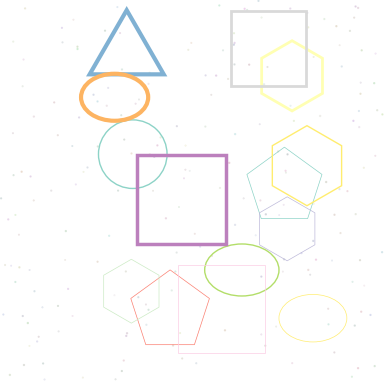[{"shape": "pentagon", "thickness": 0.5, "radius": 0.51, "center": [0.739, 0.515]}, {"shape": "circle", "thickness": 1, "radius": 0.45, "center": [0.345, 0.6]}, {"shape": "hexagon", "thickness": 2, "radius": 0.46, "center": [0.759, 0.803]}, {"shape": "hexagon", "thickness": 0.5, "radius": 0.42, "center": [0.746, 0.406]}, {"shape": "pentagon", "thickness": 0.5, "radius": 0.54, "center": [0.442, 0.192]}, {"shape": "triangle", "thickness": 3, "radius": 0.56, "center": [0.329, 0.862]}, {"shape": "oval", "thickness": 3, "radius": 0.44, "center": [0.298, 0.747]}, {"shape": "oval", "thickness": 1, "radius": 0.48, "center": [0.628, 0.299]}, {"shape": "square", "thickness": 0.5, "radius": 0.57, "center": [0.575, 0.198]}, {"shape": "square", "thickness": 2, "radius": 0.49, "center": [0.697, 0.874]}, {"shape": "square", "thickness": 2.5, "radius": 0.58, "center": [0.471, 0.481]}, {"shape": "hexagon", "thickness": 0.5, "radius": 0.41, "center": [0.341, 0.244]}, {"shape": "oval", "thickness": 0.5, "radius": 0.44, "center": [0.813, 0.174]}, {"shape": "hexagon", "thickness": 1, "radius": 0.52, "center": [0.797, 0.57]}]